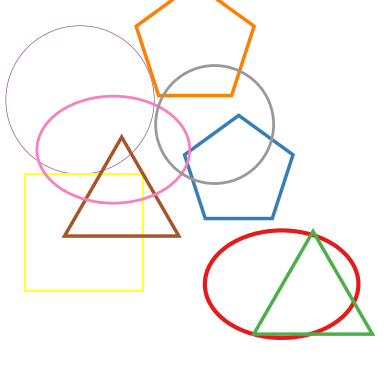[{"shape": "oval", "thickness": 3, "radius": 1.0, "center": [0.732, 0.262]}, {"shape": "pentagon", "thickness": 2.5, "radius": 0.74, "center": [0.62, 0.552]}, {"shape": "triangle", "thickness": 2.5, "radius": 0.89, "center": [0.813, 0.221]}, {"shape": "circle", "thickness": 0.5, "radius": 0.96, "center": [0.208, 0.74]}, {"shape": "pentagon", "thickness": 2.5, "radius": 0.81, "center": [0.507, 0.882]}, {"shape": "square", "thickness": 1.5, "radius": 0.76, "center": [0.218, 0.396]}, {"shape": "triangle", "thickness": 2.5, "radius": 0.86, "center": [0.316, 0.473]}, {"shape": "oval", "thickness": 2, "radius": 0.99, "center": [0.294, 0.611]}, {"shape": "circle", "thickness": 2, "radius": 0.77, "center": [0.557, 0.677]}]